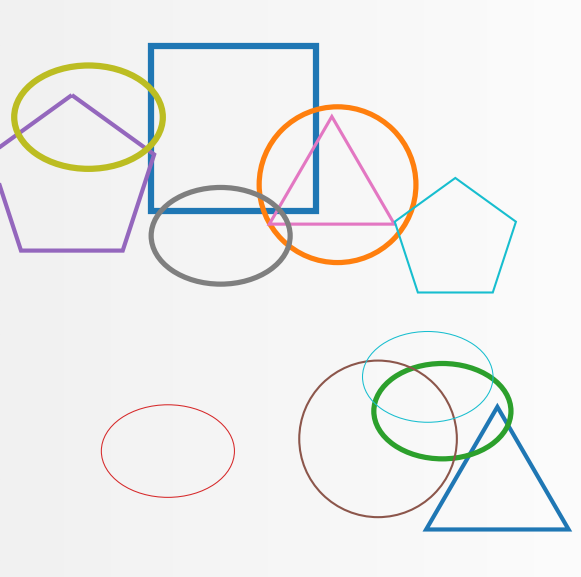[{"shape": "triangle", "thickness": 2, "radius": 0.71, "center": [0.856, 0.153]}, {"shape": "square", "thickness": 3, "radius": 0.71, "center": [0.402, 0.777]}, {"shape": "circle", "thickness": 2.5, "radius": 0.67, "center": [0.581, 0.679]}, {"shape": "oval", "thickness": 2.5, "radius": 0.59, "center": [0.761, 0.287]}, {"shape": "oval", "thickness": 0.5, "radius": 0.57, "center": [0.289, 0.218]}, {"shape": "pentagon", "thickness": 2, "radius": 0.74, "center": [0.124, 0.686]}, {"shape": "circle", "thickness": 1, "radius": 0.68, "center": [0.65, 0.239]}, {"shape": "triangle", "thickness": 1.5, "radius": 0.62, "center": [0.571, 0.673]}, {"shape": "oval", "thickness": 2.5, "radius": 0.6, "center": [0.38, 0.591]}, {"shape": "oval", "thickness": 3, "radius": 0.64, "center": [0.152, 0.796]}, {"shape": "pentagon", "thickness": 1, "radius": 0.55, "center": [0.783, 0.581]}, {"shape": "oval", "thickness": 0.5, "radius": 0.56, "center": [0.736, 0.347]}]